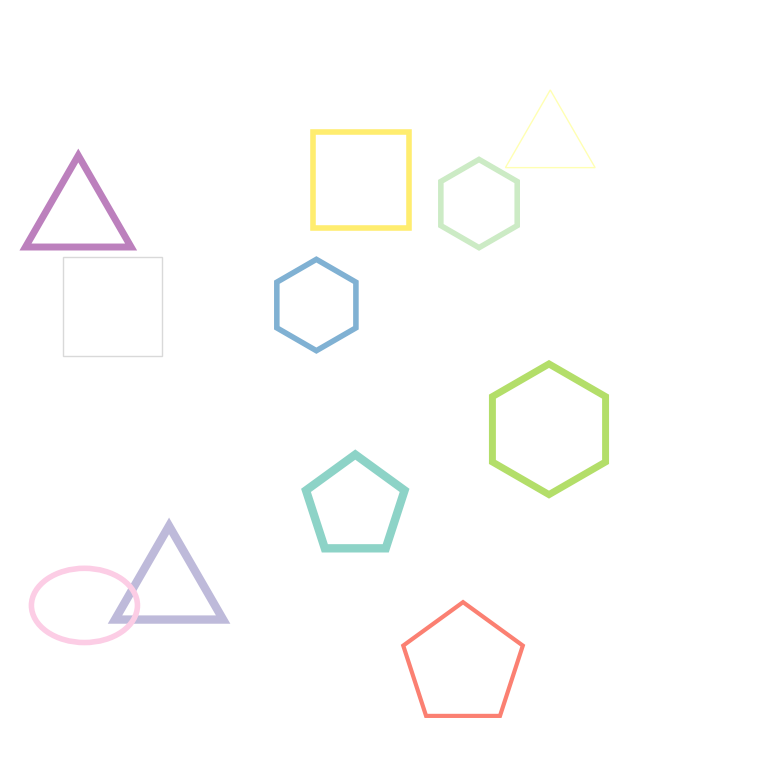[{"shape": "pentagon", "thickness": 3, "radius": 0.34, "center": [0.461, 0.342]}, {"shape": "triangle", "thickness": 0.5, "radius": 0.34, "center": [0.715, 0.816]}, {"shape": "triangle", "thickness": 3, "radius": 0.41, "center": [0.22, 0.236]}, {"shape": "pentagon", "thickness": 1.5, "radius": 0.41, "center": [0.601, 0.136]}, {"shape": "hexagon", "thickness": 2, "radius": 0.3, "center": [0.411, 0.604]}, {"shape": "hexagon", "thickness": 2.5, "radius": 0.42, "center": [0.713, 0.442]}, {"shape": "oval", "thickness": 2, "radius": 0.34, "center": [0.11, 0.214]}, {"shape": "square", "thickness": 0.5, "radius": 0.32, "center": [0.146, 0.602]}, {"shape": "triangle", "thickness": 2.5, "radius": 0.4, "center": [0.102, 0.719]}, {"shape": "hexagon", "thickness": 2, "radius": 0.29, "center": [0.622, 0.736]}, {"shape": "square", "thickness": 2, "radius": 0.31, "center": [0.469, 0.766]}]